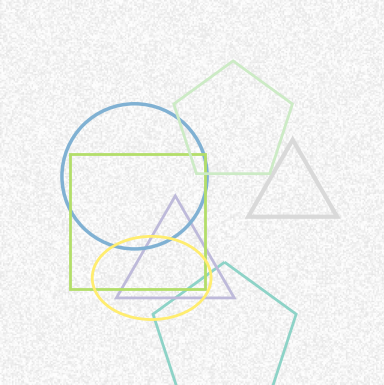[{"shape": "pentagon", "thickness": 2, "radius": 0.98, "center": [0.583, 0.124]}, {"shape": "triangle", "thickness": 2, "radius": 0.88, "center": [0.455, 0.315]}, {"shape": "circle", "thickness": 2.5, "radius": 0.94, "center": [0.349, 0.542]}, {"shape": "square", "thickness": 2, "radius": 0.88, "center": [0.357, 0.424]}, {"shape": "triangle", "thickness": 3, "radius": 0.67, "center": [0.76, 0.504]}, {"shape": "pentagon", "thickness": 2, "radius": 0.81, "center": [0.605, 0.68]}, {"shape": "oval", "thickness": 2, "radius": 0.77, "center": [0.394, 0.278]}]